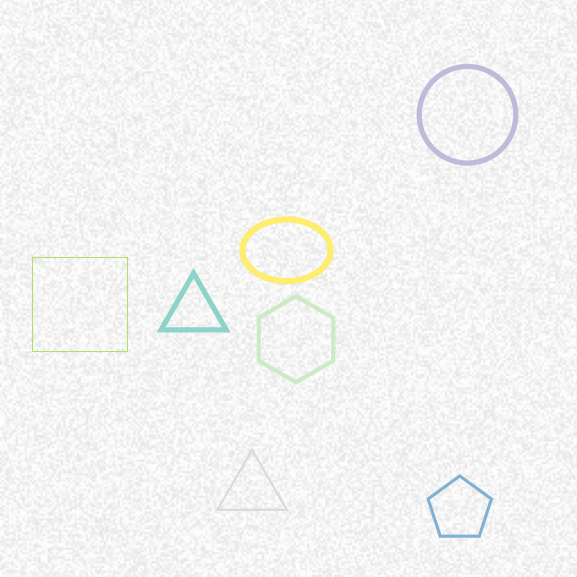[{"shape": "triangle", "thickness": 2.5, "radius": 0.33, "center": [0.335, 0.461]}, {"shape": "circle", "thickness": 2.5, "radius": 0.42, "center": [0.809, 0.8]}, {"shape": "pentagon", "thickness": 1.5, "radius": 0.29, "center": [0.796, 0.117]}, {"shape": "square", "thickness": 0.5, "radius": 0.41, "center": [0.138, 0.473]}, {"shape": "triangle", "thickness": 1, "radius": 0.35, "center": [0.437, 0.151]}, {"shape": "hexagon", "thickness": 2, "radius": 0.37, "center": [0.513, 0.412]}, {"shape": "oval", "thickness": 3, "radius": 0.38, "center": [0.496, 0.566]}]